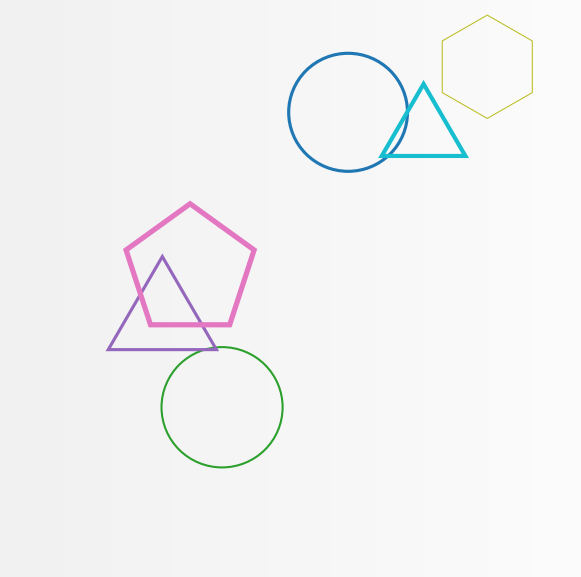[{"shape": "circle", "thickness": 1.5, "radius": 0.51, "center": [0.599, 0.805]}, {"shape": "circle", "thickness": 1, "radius": 0.52, "center": [0.382, 0.294]}, {"shape": "triangle", "thickness": 1.5, "radius": 0.54, "center": [0.279, 0.447]}, {"shape": "pentagon", "thickness": 2.5, "radius": 0.58, "center": [0.327, 0.53]}, {"shape": "hexagon", "thickness": 0.5, "radius": 0.45, "center": [0.838, 0.884]}, {"shape": "triangle", "thickness": 2, "radius": 0.42, "center": [0.729, 0.771]}]